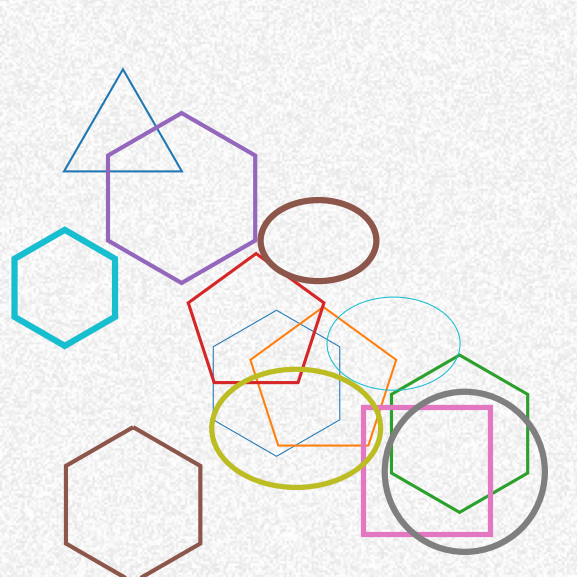[{"shape": "hexagon", "thickness": 0.5, "radius": 0.63, "center": [0.479, 0.335]}, {"shape": "triangle", "thickness": 1, "radius": 0.59, "center": [0.213, 0.761]}, {"shape": "pentagon", "thickness": 1, "radius": 0.66, "center": [0.56, 0.335]}, {"shape": "hexagon", "thickness": 1.5, "radius": 0.68, "center": [0.796, 0.248]}, {"shape": "pentagon", "thickness": 1.5, "radius": 0.62, "center": [0.443, 0.437]}, {"shape": "hexagon", "thickness": 2, "radius": 0.74, "center": [0.314, 0.656]}, {"shape": "oval", "thickness": 3, "radius": 0.5, "center": [0.552, 0.582]}, {"shape": "hexagon", "thickness": 2, "radius": 0.67, "center": [0.231, 0.125]}, {"shape": "square", "thickness": 2.5, "radius": 0.55, "center": [0.738, 0.185]}, {"shape": "circle", "thickness": 3, "radius": 0.69, "center": [0.805, 0.182]}, {"shape": "oval", "thickness": 2.5, "radius": 0.73, "center": [0.513, 0.257]}, {"shape": "hexagon", "thickness": 3, "radius": 0.5, "center": [0.112, 0.501]}, {"shape": "oval", "thickness": 0.5, "radius": 0.58, "center": [0.681, 0.404]}]